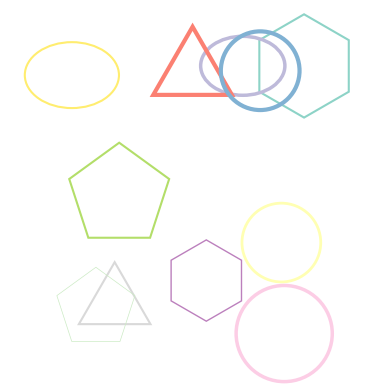[{"shape": "hexagon", "thickness": 1.5, "radius": 0.67, "center": [0.79, 0.829]}, {"shape": "circle", "thickness": 2, "radius": 0.51, "center": [0.731, 0.37]}, {"shape": "oval", "thickness": 2.5, "radius": 0.55, "center": [0.631, 0.829]}, {"shape": "triangle", "thickness": 3, "radius": 0.59, "center": [0.5, 0.813]}, {"shape": "circle", "thickness": 3, "radius": 0.51, "center": [0.676, 0.816]}, {"shape": "pentagon", "thickness": 1.5, "radius": 0.68, "center": [0.31, 0.493]}, {"shape": "circle", "thickness": 2.5, "radius": 0.62, "center": [0.738, 0.134]}, {"shape": "triangle", "thickness": 1.5, "radius": 0.54, "center": [0.298, 0.212]}, {"shape": "hexagon", "thickness": 1, "radius": 0.53, "center": [0.536, 0.271]}, {"shape": "pentagon", "thickness": 0.5, "radius": 0.53, "center": [0.249, 0.199]}, {"shape": "oval", "thickness": 1.5, "radius": 0.61, "center": [0.187, 0.805]}]